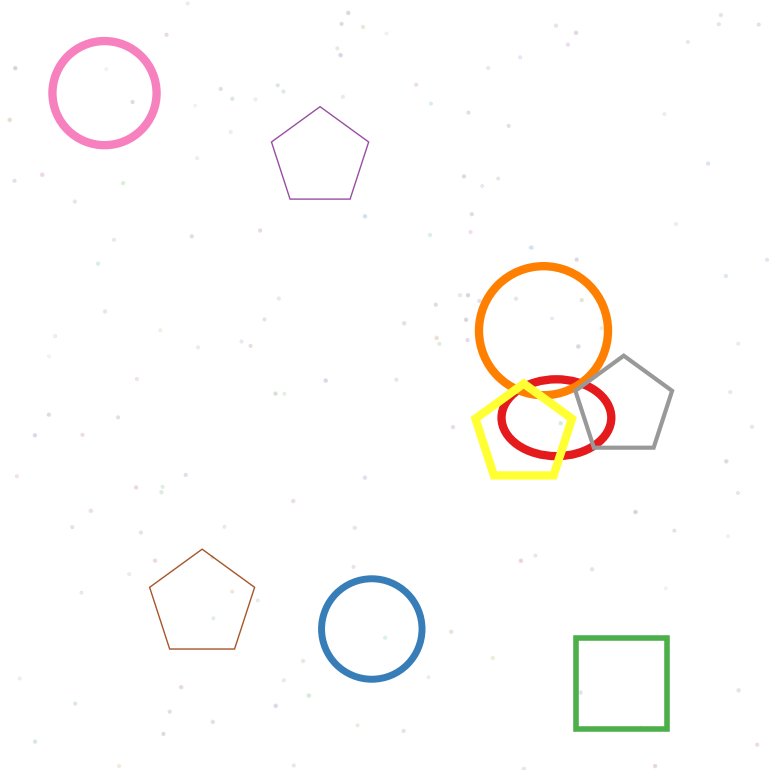[{"shape": "oval", "thickness": 3, "radius": 0.36, "center": [0.723, 0.458]}, {"shape": "circle", "thickness": 2.5, "radius": 0.33, "center": [0.483, 0.183]}, {"shape": "square", "thickness": 2, "radius": 0.3, "center": [0.807, 0.112]}, {"shape": "pentagon", "thickness": 0.5, "radius": 0.33, "center": [0.416, 0.795]}, {"shape": "circle", "thickness": 3, "radius": 0.42, "center": [0.706, 0.571]}, {"shape": "pentagon", "thickness": 3, "radius": 0.33, "center": [0.68, 0.436]}, {"shape": "pentagon", "thickness": 0.5, "radius": 0.36, "center": [0.262, 0.215]}, {"shape": "circle", "thickness": 3, "radius": 0.34, "center": [0.136, 0.879]}, {"shape": "pentagon", "thickness": 1.5, "radius": 0.33, "center": [0.81, 0.472]}]